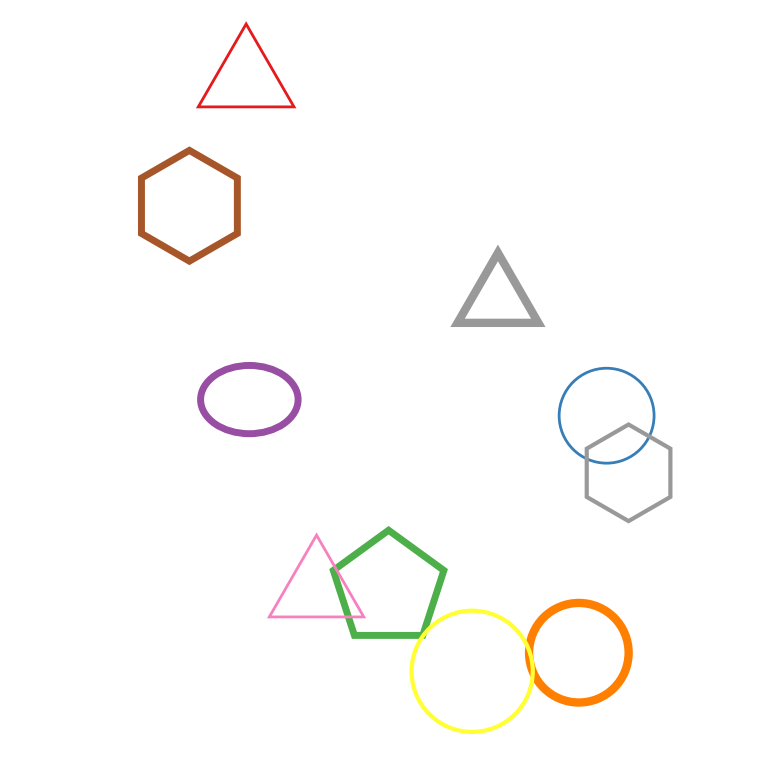[{"shape": "triangle", "thickness": 1, "radius": 0.36, "center": [0.32, 0.897]}, {"shape": "circle", "thickness": 1, "radius": 0.31, "center": [0.788, 0.46]}, {"shape": "pentagon", "thickness": 2.5, "radius": 0.38, "center": [0.505, 0.236]}, {"shape": "oval", "thickness": 2.5, "radius": 0.32, "center": [0.324, 0.481]}, {"shape": "circle", "thickness": 3, "radius": 0.32, "center": [0.752, 0.152]}, {"shape": "circle", "thickness": 1.5, "radius": 0.39, "center": [0.613, 0.128]}, {"shape": "hexagon", "thickness": 2.5, "radius": 0.36, "center": [0.246, 0.733]}, {"shape": "triangle", "thickness": 1, "radius": 0.35, "center": [0.411, 0.234]}, {"shape": "hexagon", "thickness": 1.5, "radius": 0.31, "center": [0.816, 0.386]}, {"shape": "triangle", "thickness": 3, "radius": 0.3, "center": [0.647, 0.611]}]